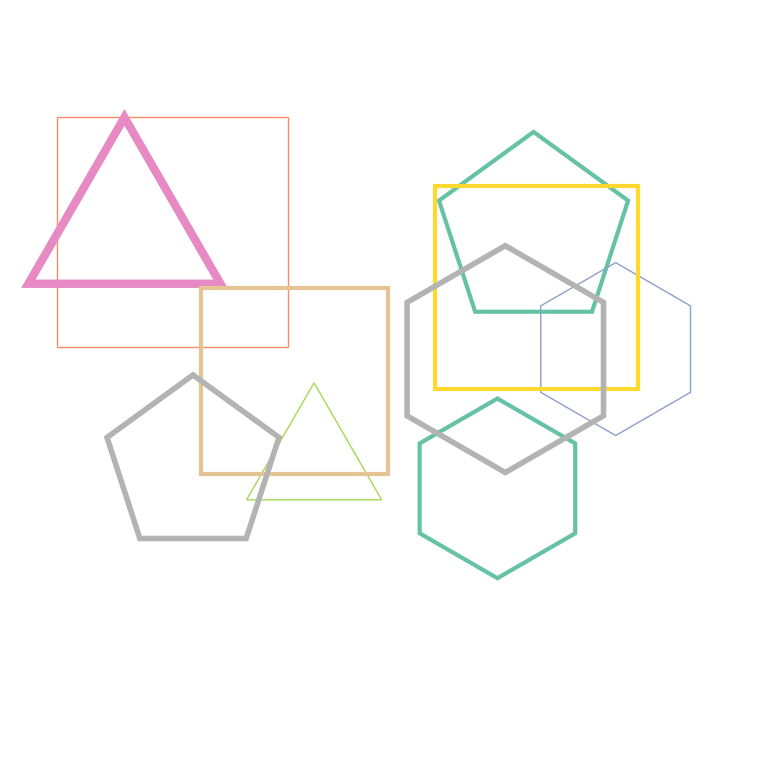[{"shape": "pentagon", "thickness": 1.5, "radius": 0.65, "center": [0.693, 0.7]}, {"shape": "hexagon", "thickness": 1.5, "radius": 0.58, "center": [0.646, 0.366]}, {"shape": "square", "thickness": 0.5, "radius": 0.75, "center": [0.224, 0.699]}, {"shape": "hexagon", "thickness": 0.5, "radius": 0.56, "center": [0.8, 0.547]}, {"shape": "triangle", "thickness": 3, "radius": 0.72, "center": [0.162, 0.704]}, {"shape": "triangle", "thickness": 0.5, "radius": 0.51, "center": [0.408, 0.402]}, {"shape": "square", "thickness": 1.5, "radius": 0.66, "center": [0.696, 0.626]}, {"shape": "square", "thickness": 1.5, "radius": 0.61, "center": [0.382, 0.505]}, {"shape": "pentagon", "thickness": 2, "radius": 0.59, "center": [0.251, 0.396]}, {"shape": "hexagon", "thickness": 2, "radius": 0.74, "center": [0.656, 0.534]}]